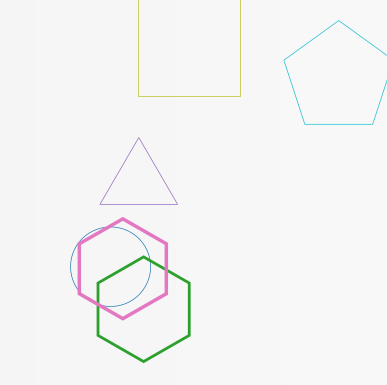[{"shape": "circle", "thickness": 0.5, "radius": 0.52, "center": [0.285, 0.307]}, {"shape": "hexagon", "thickness": 2, "radius": 0.68, "center": [0.371, 0.197]}, {"shape": "triangle", "thickness": 0.5, "radius": 0.58, "center": [0.358, 0.527]}, {"shape": "hexagon", "thickness": 2.5, "radius": 0.65, "center": [0.317, 0.302]}, {"shape": "square", "thickness": 0.5, "radius": 0.66, "center": [0.488, 0.884]}, {"shape": "pentagon", "thickness": 0.5, "radius": 0.74, "center": [0.874, 0.798]}]